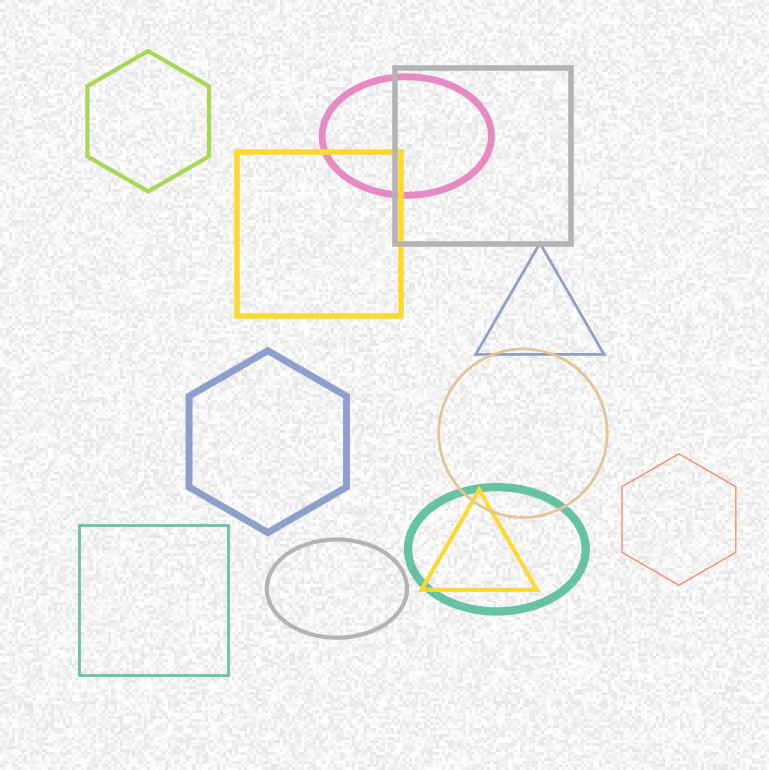[{"shape": "square", "thickness": 1, "radius": 0.48, "center": [0.2, 0.221]}, {"shape": "oval", "thickness": 3, "radius": 0.58, "center": [0.645, 0.287]}, {"shape": "hexagon", "thickness": 0.5, "radius": 0.43, "center": [0.882, 0.325]}, {"shape": "hexagon", "thickness": 2.5, "radius": 0.59, "center": [0.348, 0.426]}, {"shape": "triangle", "thickness": 1, "radius": 0.48, "center": [0.701, 0.588]}, {"shape": "oval", "thickness": 2.5, "radius": 0.55, "center": [0.528, 0.823]}, {"shape": "hexagon", "thickness": 1.5, "radius": 0.46, "center": [0.192, 0.843]}, {"shape": "triangle", "thickness": 1.5, "radius": 0.43, "center": [0.622, 0.277]}, {"shape": "square", "thickness": 2, "radius": 0.53, "center": [0.414, 0.697]}, {"shape": "circle", "thickness": 1, "radius": 0.55, "center": [0.679, 0.437]}, {"shape": "square", "thickness": 2, "radius": 0.57, "center": [0.627, 0.797]}, {"shape": "oval", "thickness": 1.5, "radius": 0.46, "center": [0.438, 0.236]}]